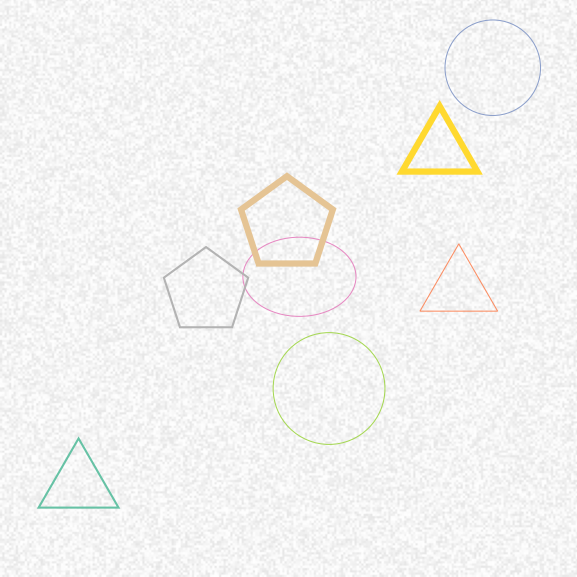[{"shape": "triangle", "thickness": 1, "radius": 0.4, "center": [0.136, 0.16]}, {"shape": "triangle", "thickness": 0.5, "radius": 0.39, "center": [0.794, 0.499]}, {"shape": "circle", "thickness": 0.5, "radius": 0.41, "center": [0.853, 0.882]}, {"shape": "oval", "thickness": 0.5, "radius": 0.49, "center": [0.519, 0.52]}, {"shape": "circle", "thickness": 0.5, "radius": 0.48, "center": [0.57, 0.326]}, {"shape": "triangle", "thickness": 3, "radius": 0.38, "center": [0.761, 0.74]}, {"shape": "pentagon", "thickness": 3, "radius": 0.42, "center": [0.497, 0.61]}, {"shape": "pentagon", "thickness": 1, "radius": 0.38, "center": [0.357, 0.495]}]